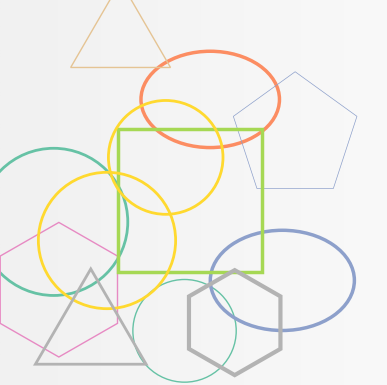[{"shape": "circle", "thickness": 2, "radius": 0.96, "center": [0.139, 0.424]}, {"shape": "circle", "thickness": 1, "radius": 0.67, "center": [0.476, 0.141]}, {"shape": "oval", "thickness": 2.5, "radius": 0.89, "center": [0.543, 0.742]}, {"shape": "oval", "thickness": 2.5, "radius": 0.93, "center": [0.729, 0.272]}, {"shape": "pentagon", "thickness": 0.5, "radius": 0.84, "center": [0.762, 0.646]}, {"shape": "hexagon", "thickness": 1, "radius": 0.87, "center": [0.152, 0.248]}, {"shape": "square", "thickness": 2.5, "radius": 0.93, "center": [0.49, 0.479]}, {"shape": "circle", "thickness": 2, "radius": 0.74, "center": [0.428, 0.591]}, {"shape": "circle", "thickness": 2, "radius": 0.89, "center": [0.276, 0.375]}, {"shape": "triangle", "thickness": 1, "radius": 0.74, "center": [0.311, 0.899]}, {"shape": "hexagon", "thickness": 3, "radius": 0.68, "center": [0.606, 0.162]}, {"shape": "triangle", "thickness": 2, "radius": 0.82, "center": [0.234, 0.137]}]